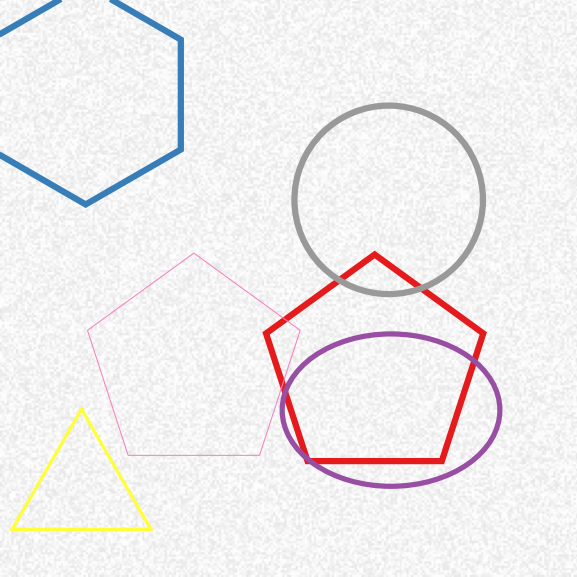[{"shape": "pentagon", "thickness": 3, "radius": 0.99, "center": [0.649, 0.361]}, {"shape": "hexagon", "thickness": 3, "radius": 0.95, "center": [0.148, 0.835]}, {"shape": "oval", "thickness": 2.5, "radius": 0.94, "center": [0.677, 0.289]}, {"shape": "triangle", "thickness": 1.5, "radius": 0.69, "center": [0.141, 0.152]}, {"shape": "pentagon", "thickness": 0.5, "radius": 0.97, "center": [0.336, 0.367]}, {"shape": "circle", "thickness": 3, "radius": 0.82, "center": [0.673, 0.653]}]